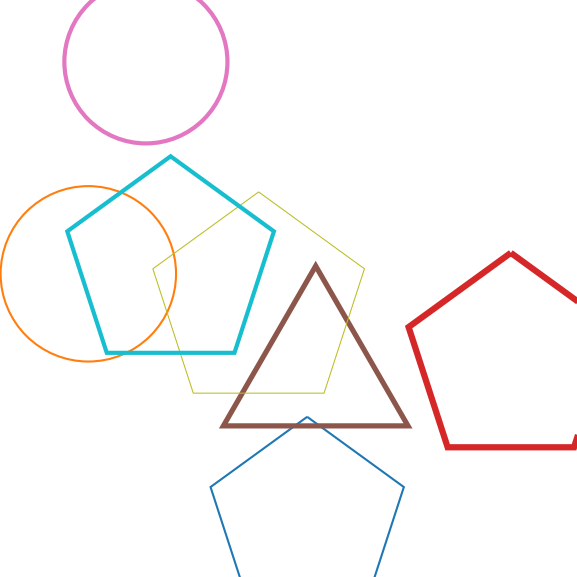[{"shape": "pentagon", "thickness": 1, "radius": 0.88, "center": [0.532, 0.101]}, {"shape": "circle", "thickness": 1, "radius": 0.76, "center": [0.153, 0.525]}, {"shape": "pentagon", "thickness": 3, "radius": 0.93, "center": [0.885, 0.375]}, {"shape": "triangle", "thickness": 2.5, "radius": 0.92, "center": [0.547, 0.354]}, {"shape": "circle", "thickness": 2, "radius": 0.71, "center": [0.253, 0.892]}, {"shape": "pentagon", "thickness": 0.5, "radius": 0.96, "center": [0.448, 0.474]}, {"shape": "pentagon", "thickness": 2, "radius": 0.94, "center": [0.295, 0.54]}]